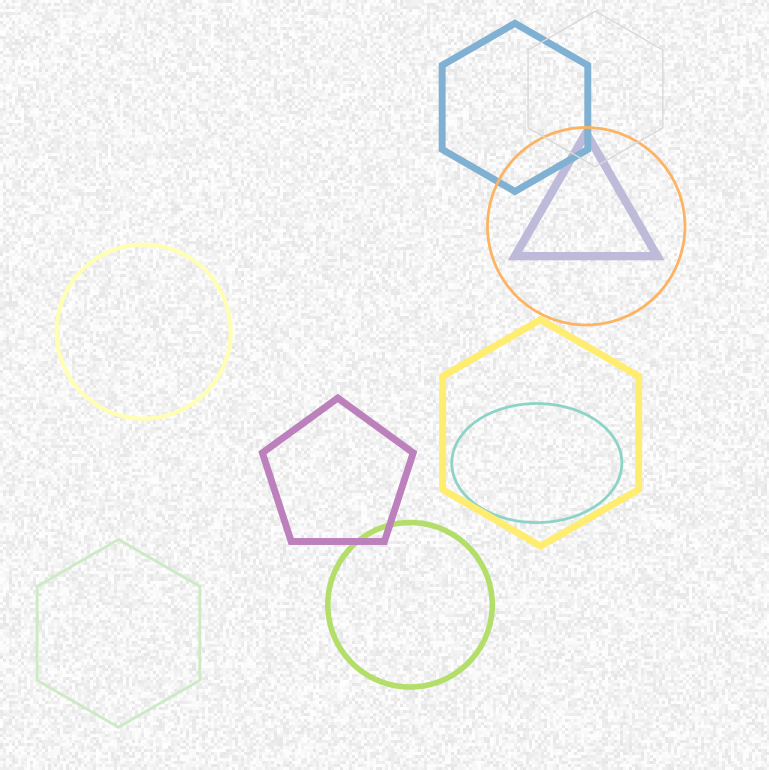[{"shape": "oval", "thickness": 1, "radius": 0.55, "center": [0.697, 0.399]}, {"shape": "circle", "thickness": 1.5, "radius": 0.57, "center": [0.187, 0.569]}, {"shape": "triangle", "thickness": 3, "radius": 0.53, "center": [0.761, 0.721]}, {"shape": "hexagon", "thickness": 2.5, "radius": 0.55, "center": [0.669, 0.861]}, {"shape": "circle", "thickness": 1, "radius": 0.64, "center": [0.761, 0.706]}, {"shape": "circle", "thickness": 2, "radius": 0.53, "center": [0.532, 0.215]}, {"shape": "hexagon", "thickness": 0.5, "radius": 0.51, "center": [0.773, 0.885]}, {"shape": "pentagon", "thickness": 2.5, "radius": 0.51, "center": [0.439, 0.38]}, {"shape": "hexagon", "thickness": 1, "radius": 0.61, "center": [0.154, 0.177]}, {"shape": "hexagon", "thickness": 2.5, "radius": 0.74, "center": [0.702, 0.438]}]